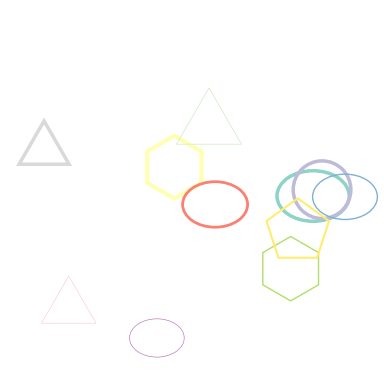[{"shape": "oval", "thickness": 2.5, "radius": 0.47, "center": [0.813, 0.491]}, {"shape": "hexagon", "thickness": 3, "radius": 0.41, "center": [0.453, 0.566]}, {"shape": "circle", "thickness": 2.5, "radius": 0.37, "center": [0.836, 0.507]}, {"shape": "oval", "thickness": 2, "radius": 0.42, "center": [0.559, 0.469]}, {"shape": "oval", "thickness": 1, "radius": 0.42, "center": [0.896, 0.489]}, {"shape": "hexagon", "thickness": 1, "radius": 0.42, "center": [0.755, 0.302]}, {"shape": "triangle", "thickness": 0.5, "radius": 0.41, "center": [0.179, 0.201]}, {"shape": "triangle", "thickness": 2.5, "radius": 0.37, "center": [0.114, 0.611]}, {"shape": "oval", "thickness": 0.5, "radius": 0.35, "center": [0.407, 0.122]}, {"shape": "triangle", "thickness": 0.5, "radius": 0.49, "center": [0.543, 0.674]}, {"shape": "pentagon", "thickness": 1.5, "radius": 0.43, "center": [0.773, 0.4]}]